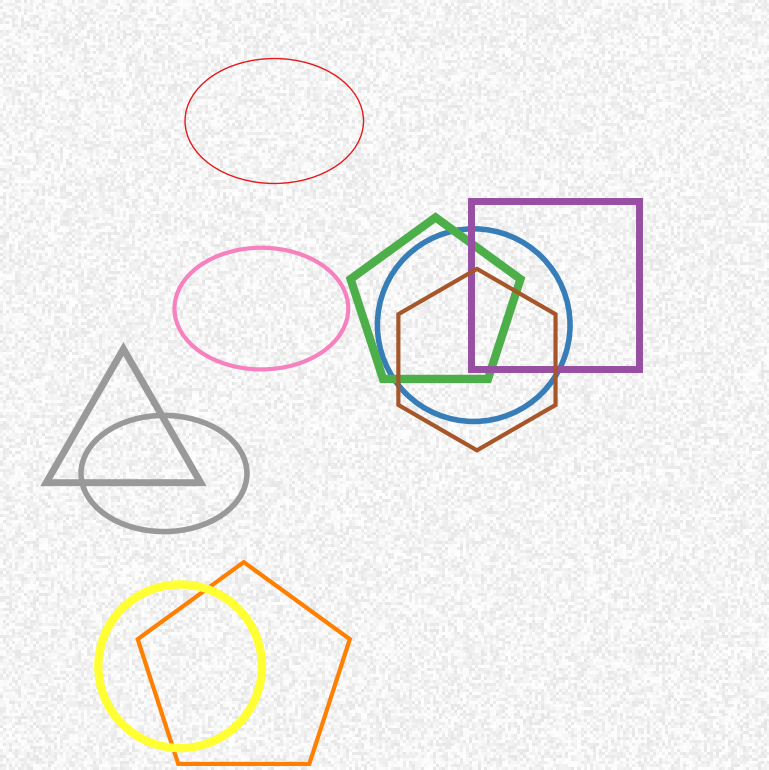[{"shape": "oval", "thickness": 0.5, "radius": 0.58, "center": [0.356, 0.843]}, {"shape": "circle", "thickness": 2, "radius": 0.63, "center": [0.615, 0.578]}, {"shape": "pentagon", "thickness": 3, "radius": 0.58, "center": [0.566, 0.602]}, {"shape": "square", "thickness": 2.5, "radius": 0.55, "center": [0.721, 0.63]}, {"shape": "pentagon", "thickness": 1.5, "radius": 0.72, "center": [0.317, 0.125]}, {"shape": "circle", "thickness": 3, "radius": 0.53, "center": [0.234, 0.135]}, {"shape": "hexagon", "thickness": 1.5, "radius": 0.59, "center": [0.619, 0.533]}, {"shape": "oval", "thickness": 1.5, "radius": 0.56, "center": [0.339, 0.599]}, {"shape": "oval", "thickness": 2, "radius": 0.54, "center": [0.213, 0.385]}, {"shape": "triangle", "thickness": 2.5, "radius": 0.58, "center": [0.16, 0.431]}]